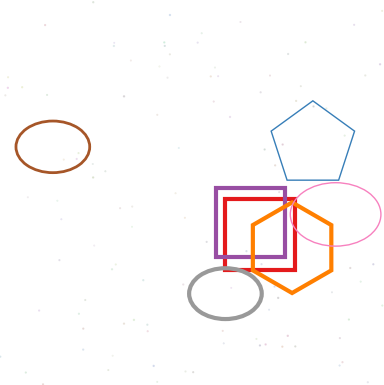[{"shape": "square", "thickness": 3, "radius": 0.46, "center": [0.675, 0.391]}, {"shape": "pentagon", "thickness": 1, "radius": 0.57, "center": [0.813, 0.624]}, {"shape": "square", "thickness": 3, "radius": 0.45, "center": [0.651, 0.423]}, {"shape": "hexagon", "thickness": 3, "radius": 0.59, "center": [0.759, 0.357]}, {"shape": "oval", "thickness": 2, "radius": 0.48, "center": [0.137, 0.619]}, {"shape": "oval", "thickness": 1, "radius": 0.59, "center": [0.872, 0.443]}, {"shape": "oval", "thickness": 3, "radius": 0.47, "center": [0.586, 0.237]}]